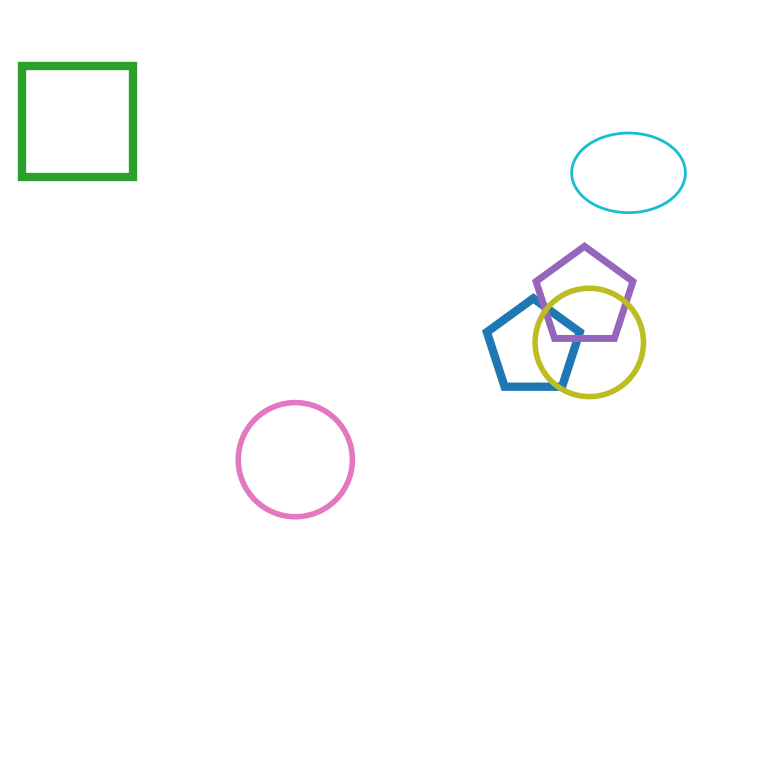[{"shape": "pentagon", "thickness": 3, "radius": 0.32, "center": [0.693, 0.549]}, {"shape": "square", "thickness": 3, "radius": 0.36, "center": [0.1, 0.842]}, {"shape": "pentagon", "thickness": 2.5, "radius": 0.33, "center": [0.759, 0.614]}, {"shape": "circle", "thickness": 2, "radius": 0.37, "center": [0.384, 0.403]}, {"shape": "circle", "thickness": 2, "radius": 0.35, "center": [0.765, 0.555]}, {"shape": "oval", "thickness": 1, "radius": 0.37, "center": [0.816, 0.776]}]